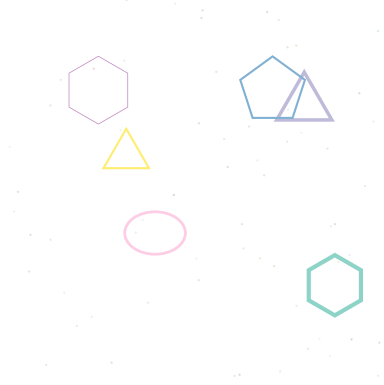[{"shape": "hexagon", "thickness": 3, "radius": 0.39, "center": [0.87, 0.259]}, {"shape": "triangle", "thickness": 2.5, "radius": 0.41, "center": [0.79, 0.73]}, {"shape": "pentagon", "thickness": 1.5, "radius": 0.44, "center": [0.708, 0.765]}, {"shape": "oval", "thickness": 2, "radius": 0.39, "center": [0.403, 0.395]}, {"shape": "hexagon", "thickness": 0.5, "radius": 0.44, "center": [0.256, 0.766]}, {"shape": "triangle", "thickness": 1.5, "radius": 0.34, "center": [0.328, 0.597]}]